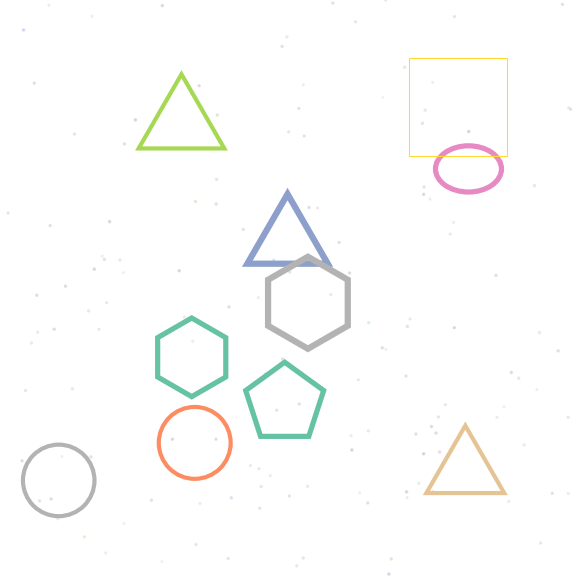[{"shape": "pentagon", "thickness": 2.5, "radius": 0.35, "center": [0.493, 0.301]}, {"shape": "hexagon", "thickness": 2.5, "radius": 0.34, "center": [0.332, 0.38]}, {"shape": "circle", "thickness": 2, "radius": 0.31, "center": [0.337, 0.232]}, {"shape": "triangle", "thickness": 3, "radius": 0.4, "center": [0.498, 0.583]}, {"shape": "oval", "thickness": 2.5, "radius": 0.29, "center": [0.811, 0.707]}, {"shape": "triangle", "thickness": 2, "radius": 0.43, "center": [0.314, 0.785]}, {"shape": "square", "thickness": 0.5, "radius": 0.42, "center": [0.793, 0.814]}, {"shape": "triangle", "thickness": 2, "radius": 0.39, "center": [0.806, 0.184]}, {"shape": "hexagon", "thickness": 3, "radius": 0.4, "center": [0.533, 0.475]}, {"shape": "circle", "thickness": 2, "radius": 0.31, "center": [0.102, 0.167]}]